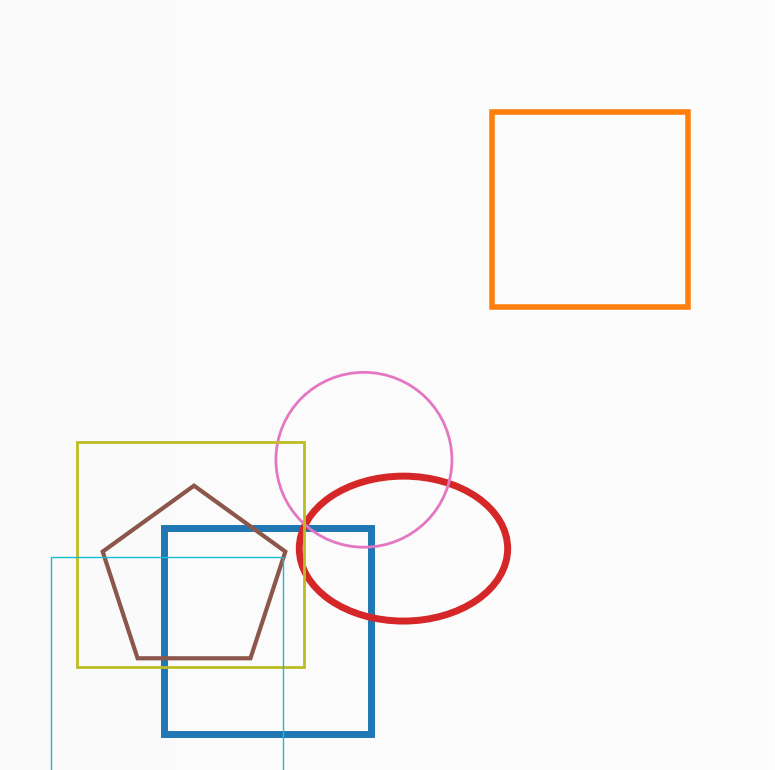[{"shape": "square", "thickness": 2.5, "radius": 0.67, "center": [0.345, 0.181]}, {"shape": "square", "thickness": 2, "radius": 0.63, "center": [0.762, 0.728]}, {"shape": "oval", "thickness": 2.5, "radius": 0.67, "center": [0.521, 0.288]}, {"shape": "pentagon", "thickness": 1.5, "radius": 0.62, "center": [0.25, 0.245]}, {"shape": "circle", "thickness": 1, "radius": 0.57, "center": [0.47, 0.403]}, {"shape": "square", "thickness": 1, "radius": 0.73, "center": [0.246, 0.28]}, {"shape": "square", "thickness": 0.5, "radius": 0.75, "center": [0.215, 0.126]}]